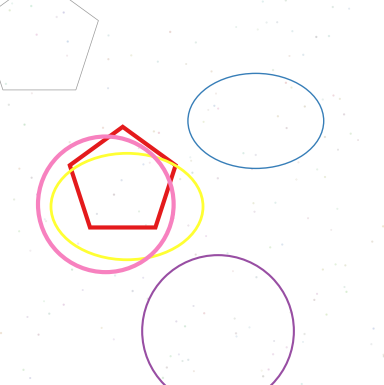[{"shape": "pentagon", "thickness": 3, "radius": 0.72, "center": [0.319, 0.526]}, {"shape": "oval", "thickness": 1, "radius": 0.88, "center": [0.664, 0.686]}, {"shape": "circle", "thickness": 1.5, "radius": 0.99, "center": [0.566, 0.14]}, {"shape": "oval", "thickness": 2, "radius": 0.99, "center": [0.33, 0.464]}, {"shape": "circle", "thickness": 3, "radius": 0.88, "center": [0.275, 0.469]}, {"shape": "pentagon", "thickness": 0.5, "radius": 0.81, "center": [0.102, 0.897]}]